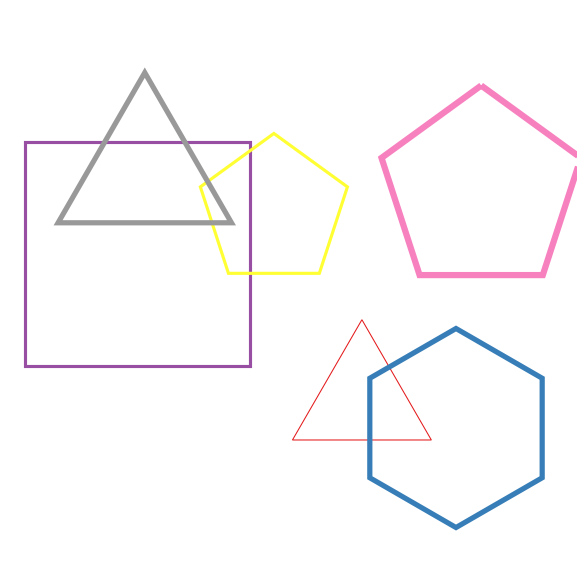[{"shape": "triangle", "thickness": 0.5, "radius": 0.69, "center": [0.627, 0.307]}, {"shape": "hexagon", "thickness": 2.5, "radius": 0.86, "center": [0.79, 0.258]}, {"shape": "square", "thickness": 1.5, "radius": 0.97, "center": [0.239, 0.56]}, {"shape": "pentagon", "thickness": 1.5, "radius": 0.67, "center": [0.474, 0.634]}, {"shape": "pentagon", "thickness": 3, "radius": 0.91, "center": [0.833, 0.67]}, {"shape": "triangle", "thickness": 2.5, "radius": 0.87, "center": [0.251, 0.7]}]